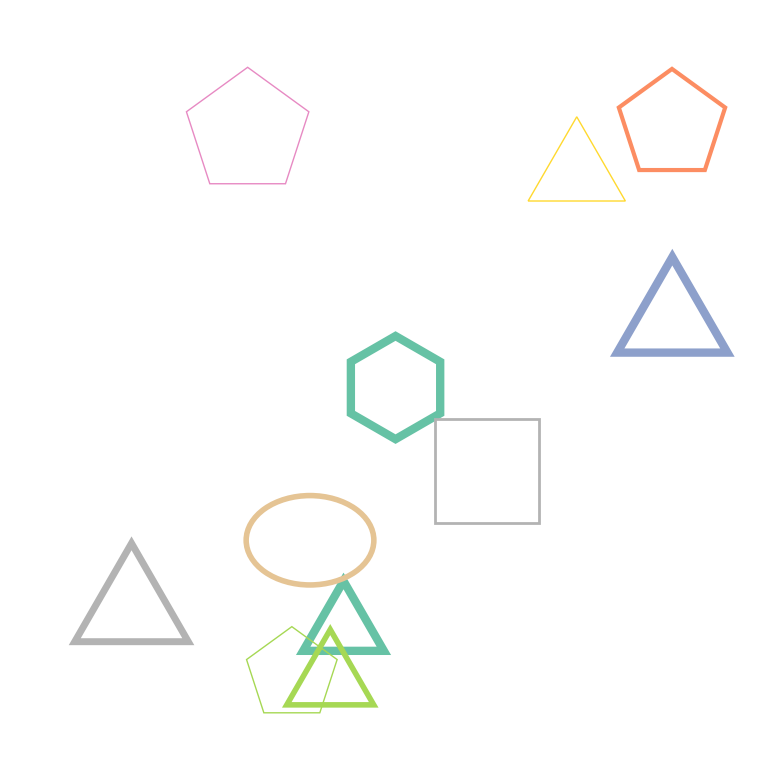[{"shape": "triangle", "thickness": 3, "radius": 0.3, "center": [0.446, 0.185]}, {"shape": "hexagon", "thickness": 3, "radius": 0.33, "center": [0.514, 0.497]}, {"shape": "pentagon", "thickness": 1.5, "radius": 0.36, "center": [0.873, 0.838]}, {"shape": "triangle", "thickness": 3, "radius": 0.41, "center": [0.873, 0.583]}, {"shape": "pentagon", "thickness": 0.5, "radius": 0.42, "center": [0.322, 0.829]}, {"shape": "triangle", "thickness": 2, "radius": 0.33, "center": [0.429, 0.117]}, {"shape": "pentagon", "thickness": 0.5, "radius": 0.31, "center": [0.379, 0.124]}, {"shape": "triangle", "thickness": 0.5, "radius": 0.36, "center": [0.749, 0.775]}, {"shape": "oval", "thickness": 2, "radius": 0.41, "center": [0.403, 0.298]}, {"shape": "square", "thickness": 1, "radius": 0.34, "center": [0.632, 0.388]}, {"shape": "triangle", "thickness": 2.5, "radius": 0.43, "center": [0.171, 0.209]}]